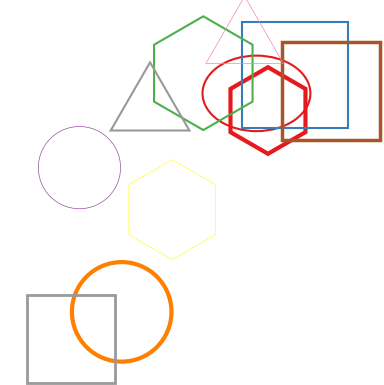[{"shape": "oval", "thickness": 1.5, "radius": 0.7, "center": [0.666, 0.757]}, {"shape": "hexagon", "thickness": 3, "radius": 0.56, "center": [0.696, 0.713]}, {"shape": "square", "thickness": 1.5, "radius": 0.69, "center": [0.767, 0.805]}, {"shape": "hexagon", "thickness": 1.5, "radius": 0.74, "center": [0.528, 0.81]}, {"shape": "circle", "thickness": 0.5, "radius": 0.53, "center": [0.206, 0.565]}, {"shape": "circle", "thickness": 3, "radius": 0.65, "center": [0.316, 0.19]}, {"shape": "hexagon", "thickness": 0.5, "radius": 0.65, "center": [0.447, 0.455]}, {"shape": "square", "thickness": 2.5, "radius": 0.64, "center": [0.859, 0.763]}, {"shape": "triangle", "thickness": 0.5, "radius": 0.58, "center": [0.635, 0.893]}, {"shape": "triangle", "thickness": 1.5, "radius": 0.59, "center": [0.39, 0.72]}, {"shape": "square", "thickness": 2, "radius": 0.57, "center": [0.185, 0.118]}]